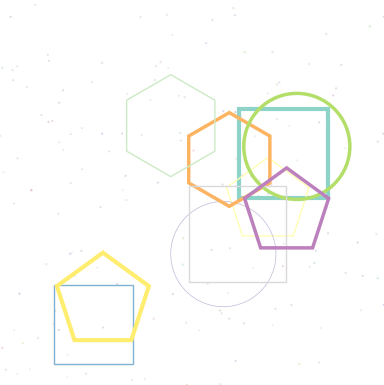[{"shape": "square", "thickness": 3, "radius": 0.58, "center": [0.738, 0.6]}, {"shape": "pentagon", "thickness": 1, "radius": 0.56, "center": [0.696, 0.478]}, {"shape": "circle", "thickness": 0.5, "radius": 0.68, "center": [0.58, 0.34]}, {"shape": "square", "thickness": 1, "radius": 0.51, "center": [0.244, 0.157]}, {"shape": "hexagon", "thickness": 2.5, "radius": 0.61, "center": [0.596, 0.586]}, {"shape": "circle", "thickness": 2.5, "radius": 0.69, "center": [0.771, 0.62]}, {"shape": "square", "thickness": 1, "radius": 0.63, "center": [0.617, 0.393]}, {"shape": "pentagon", "thickness": 2.5, "radius": 0.57, "center": [0.744, 0.449]}, {"shape": "hexagon", "thickness": 1, "radius": 0.66, "center": [0.444, 0.674]}, {"shape": "pentagon", "thickness": 3, "radius": 0.63, "center": [0.267, 0.218]}]